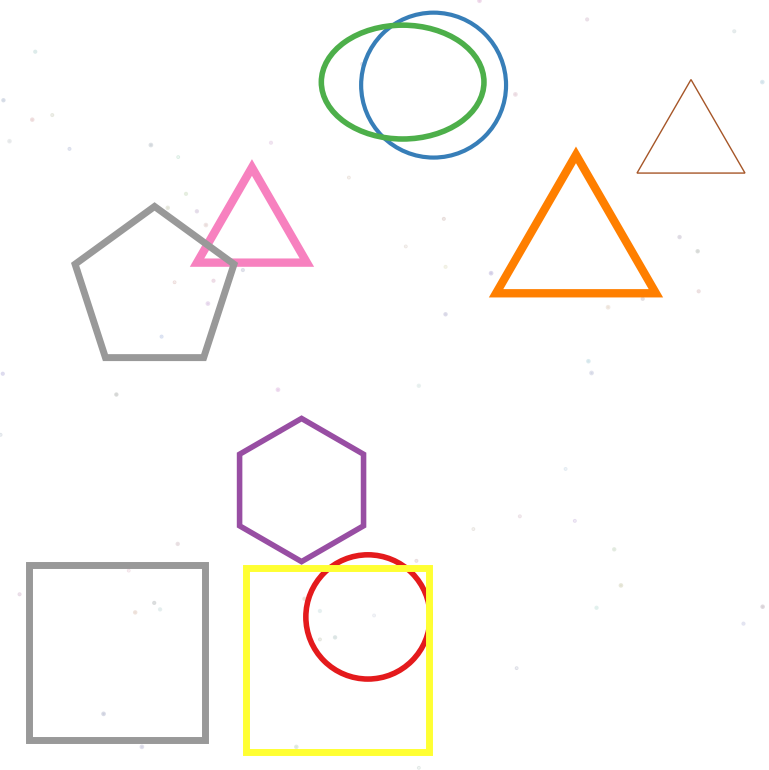[{"shape": "circle", "thickness": 2, "radius": 0.4, "center": [0.478, 0.199]}, {"shape": "circle", "thickness": 1.5, "radius": 0.47, "center": [0.563, 0.889]}, {"shape": "oval", "thickness": 2, "radius": 0.53, "center": [0.523, 0.893]}, {"shape": "hexagon", "thickness": 2, "radius": 0.46, "center": [0.392, 0.364]}, {"shape": "triangle", "thickness": 3, "radius": 0.6, "center": [0.748, 0.679]}, {"shape": "square", "thickness": 2.5, "radius": 0.6, "center": [0.439, 0.143]}, {"shape": "triangle", "thickness": 0.5, "radius": 0.4, "center": [0.897, 0.816]}, {"shape": "triangle", "thickness": 3, "radius": 0.41, "center": [0.327, 0.7]}, {"shape": "pentagon", "thickness": 2.5, "radius": 0.54, "center": [0.201, 0.623]}, {"shape": "square", "thickness": 2.5, "radius": 0.57, "center": [0.152, 0.153]}]